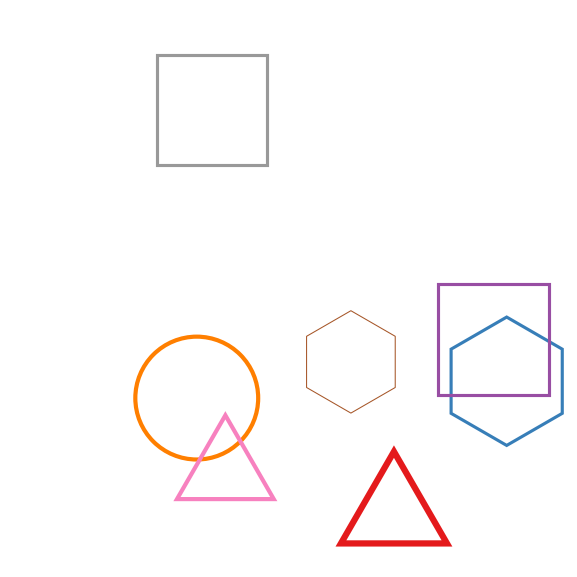[{"shape": "triangle", "thickness": 3, "radius": 0.53, "center": [0.682, 0.111]}, {"shape": "hexagon", "thickness": 1.5, "radius": 0.56, "center": [0.877, 0.339]}, {"shape": "square", "thickness": 1.5, "radius": 0.48, "center": [0.855, 0.411]}, {"shape": "circle", "thickness": 2, "radius": 0.53, "center": [0.341, 0.31]}, {"shape": "hexagon", "thickness": 0.5, "radius": 0.44, "center": [0.608, 0.372]}, {"shape": "triangle", "thickness": 2, "radius": 0.48, "center": [0.39, 0.183]}, {"shape": "square", "thickness": 1.5, "radius": 0.48, "center": [0.367, 0.808]}]